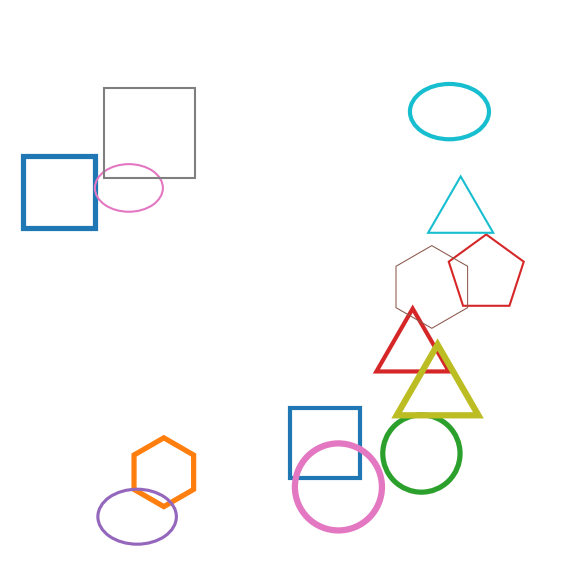[{"shape": "square", "thickness": 2.5, "radius": 0.31, "center": [0.102, 0.666]}, {"shape": "square", "thickness": 2, "radius": 0.3, "center": [0.563, 0.232]}, {"shape": "hexagon", "thickness": 2.5, "radius": 0.3, "center": [0.284, 0.181]}, {"shape": "circle", "thickness": 2.5, "radius": 0.33, "center": [0.73, 0.214]}, {"shape": "triangle", "thickness": 2, "radius": 0.36, "center": [0.715, 0.392]}, {"shape": "pentagon", "thickness": 1, "radius": 0.34, "center": [0.842, 0.525]}, {"shape": "oval", "thickness": 1.5, "radius": 0.34, "center": [0.237, 0.104]}, {"shape": "hexagon", "thickness": 0.5, "radius": 0.36, "center": [0.748, 0.502]}, {"shape": "circle", "thickness": 3, "radius": 0.38, "center": [0.586, 0.156]}, {"shape": "oval", "thickness": 1, "radius": 0.29, "center": [0.223, 0.674]}, {"shape": "square", "thickness": 1, "radius": 0.39, "center": [0.259, 0.769]}, {"shape": "triangle", "thickness": 3, "radius": 0.41, "center": [0.758, 0.321]}, {"shape": "triangle", "thickness": 1, "radius": 0.33, "center": [0.798, 0.629]}, {"shape": "oval", "thickness": 2, "radius": 0.34, "center": [0.778, 0.806]}]